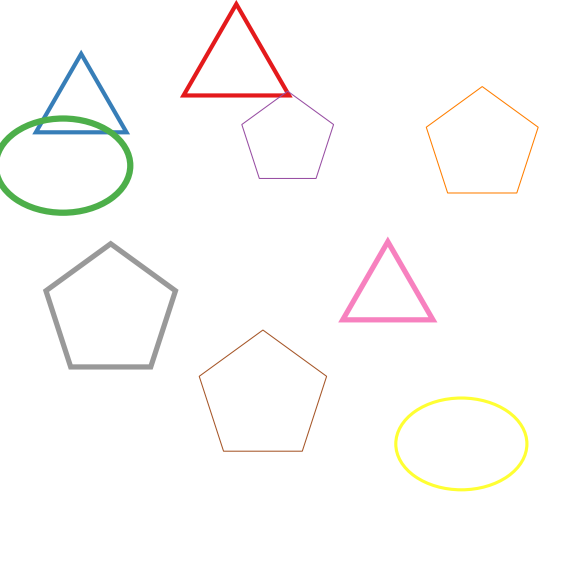[{"shape": "triangle", "thickness": 2, "radius": 0.53, "center": [0.409, 0.887]}, {"shape": "triangle", "thickness": 2, "radius": 0.45, "center": [0.141, 0.815]}, {"shape": "oval", "thickness": 3, "radius": 0.58, "center": [0.109, 0.712]}, {"shape": "pentagon", "thickness": 0.5, "radius": 0.42, "center": [0.498, 0.758]}, {"shape": "pentagon", "thickness": 0.5, "radius": 0.51, "center": [0.835, 0.747]}, {"shape": "oval", "thickness": 1.5, "radius": 0.57, "center": [0.799, 0.23]}, {"shape": "pentagon", "thickness": 0.5, "radius": 0.58, "center": [0.455, 0.312]}, {"shape": "triangle", "thickness": 2.5, "radius": 0.45, "center": [0.672, 0.49]}, {"shape": "pentagon", "thickness": 2.5, "radius": 0.59, "center": [0.192, 0.459]}]